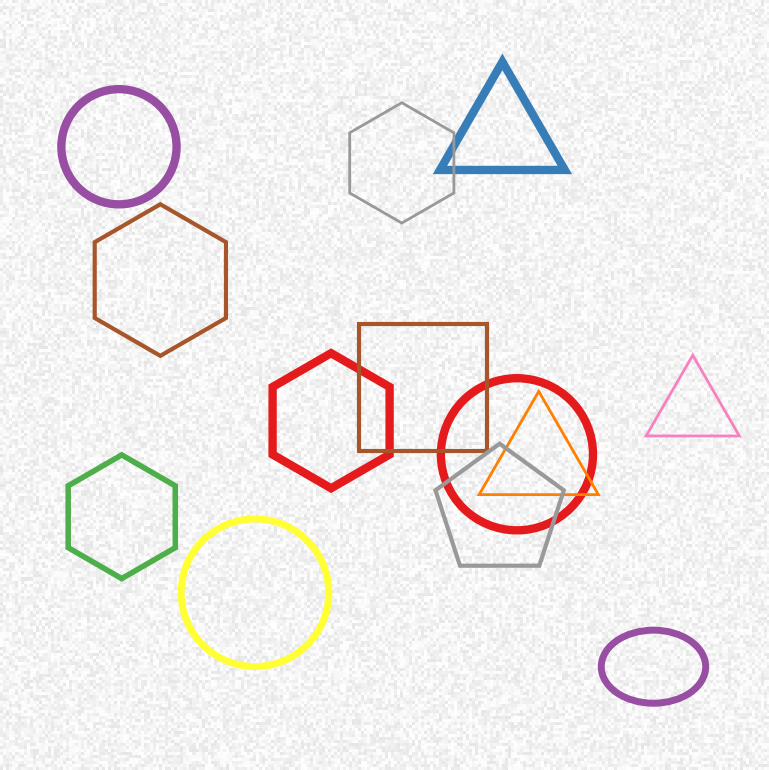[{"shape": "hexagon", "thickness": 3, "radius": 0.44, "center": [0.43, 0.454]}, {"shape": "circle", "thickness": 3, "radius": 0.49, "center": [0.671, 0.41]}, {"shape": "triangle", "thickness": 3, "radius": 0.47, "center": [0.652, 0.826]}, {"shape": "hexagon", "thickness": 2, "radius": 0.4, "center": [0.158, 0.329]}, {"shape": "oval", "thickness": 2.5, "radius": 0.34, "center": [0.849, 0.134]}, {"shape": "circle", "thickness": 3, "radius": 0.37, "center": [0.154, 0.809]}, {"shape": "triangle", "thickness": 1, "radius": 0.45, "center": [0.7, 0.402]}, {"shape": "circle", "thickness": 2.5, "radius": 0.48, "center": [0.331, 0.23]}, {"shape": "hexagon", "thickness": 1.5, "radius": 0.49, "center": [0.208, 0.636]}, {"shape": "square", "thickness": 1.5, "radius": 0.41, "center": [0.549, 0.497]}, {"shape": "triangle", "thickness": 1, "radius": 0.35, "center": [0.9, 0.469]}, {"shape": "hexagon", "thickness": 1, "radius": 0.39, "center": [0.522, 0.788]}, {"shape": "pentagon", "thickness": 1.5, "radius": 0.44, "center": [0.649, 0.336]}]